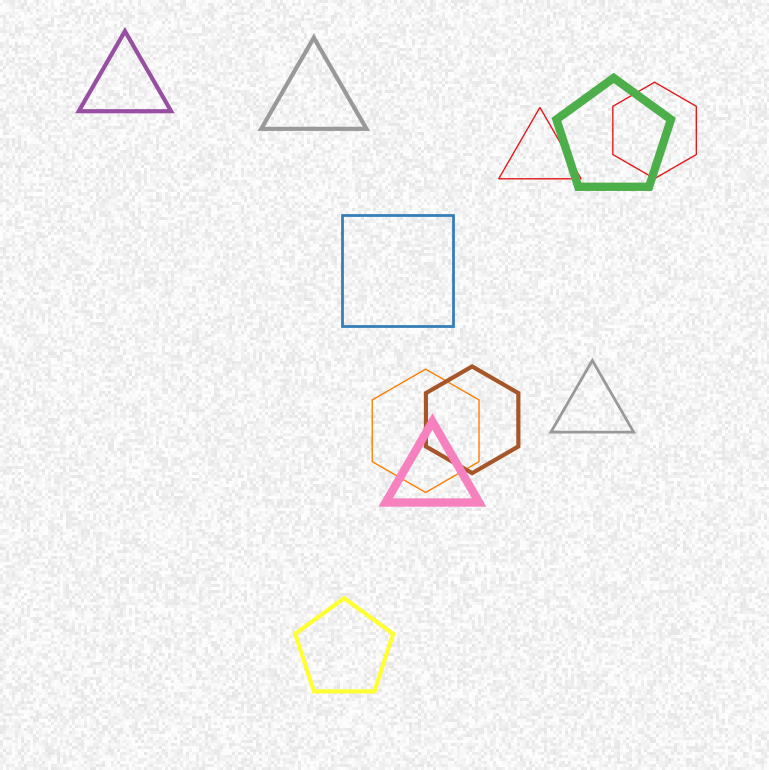[{"shape": "triangle", "thickness": 0.5, "radius": 0.31, "center": [0.701, 0.799]}, {"shape": "hexagon", "thickness": 0.5, "radius": 0.31, "center": [0.85, 0.831]}, {"shape": "square", "thickness": 1, "radius": 0.36, "center": [0.516, 0.649]}, {"shape": "pentagon", "thickness": 3, "radius": 0.39, "center": [0.797, 0.821]}, {"shape": "triangle", "thickness": 1.5, "radius": 0.35, "center": [0.162, 0.89]}, {"shape": "hexagon", "thickness": 0.5, "radius": 0.4, "center": [0.553, 0.441]}, {"shape": "pentagon", "thickness": 1.5, "radius": 0.33, "center": [0.447, 0.156]}, {"shape": "hexagon", "thickness": 1.5, "radius": 0.35, "center": [0.613, 0.455]}, {"shape": "triangle", "thickness": 3, "radius": 0.35, "center": [0.562, 0.382]}, {"shape": "triangle", "thickness": 1, "radius": 0.31, "center": [0.769, 0.47]}, {"shape": "triangle", "thickness": 1.5, "radius": 0.39, "center": [0.408, 0.872]}]